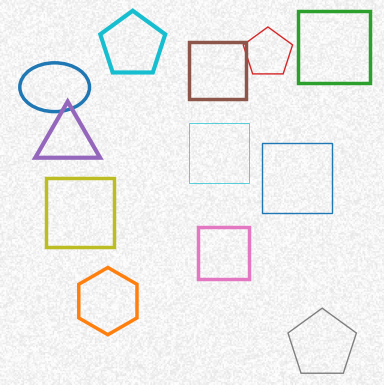[{"shape": "square", "thickness": 1, "radius": 0.45, "center": [0.771, 0.537]}, {"shape": "oval", "thickness": 2.5, "radius": 0.45, "center": [0.142, 0.773]}, {"shape": "hexagon", "thickness": 2.5, "radius": 0.44, "center": [0.28, 0.218]}, {"shape": "square", "thickness": 2.5, "radius": 0.47, "center": [0.868, 0.877]}, {"shape": "pentagon", "thickness": 1, "radius": 0.34, "center": [0.696, 0.863]}, {"shape": "triangle", "thickness": 3, "radius": 0.49, "center": [0.176, 0.639]}, {"shape": "square", "thickness": 2.5, "radius": 0.37, "center": [0.564, 0.818]}, {"shape": "square", "thickness": 2.5, "radius": 0.34, "center": [0.58, 0.343]}, {"shape": "pentagon", "thickness": 1, "radius": 0.47, "center": [0.837, 0.106]}, {"shape": "square", "thickness": 2.5, "radius": 0.45, "center": [0.208, 0.448]}, {"shape": "pentagon", "thickness": 3, "radius": 0.44, "center": [0.345, 0.883]}, {"shape": "square", "thickness": 0.5, "radius": 0.39, "center": [0.568, 0.603]}]